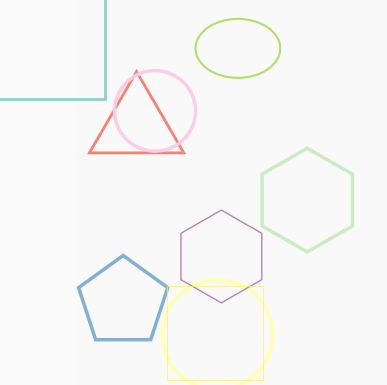[{"shape": "square", "thickness": 2, "radius": 0.69, "center": [0.131, 0.882]}, {"shape": "circle", "thickness": 2.5, "radius": 0.71, "center": [0.561, 0.13]}, {"shape": "triangle", "thickness": 2, "radius": 0.7, "center": [0.353, 0.673]}, {"shape": "pentagon", "thickness": 2.5, "radius": 0.6, "center": [0.318, 0.215]}, {"shape": "oval", "thickness": 1.5, "radius": 0.55, "center": [0.614, 0.874]}, {"shape": "circle", "thickness": 2.5, "radius": 0.52, "center": [0.4, 0.712]}, {"shape": "hexagon", "thickness": 1, "radius": 0.6, "center": [0.571, 0.334]}, {"shape": "hexagon", "thickness": 2.5, "radius": 0.67, "center": [0.793, 0.48]}, {"shape": "square", "thickness": 0.5, "radius": 0.61, "center": [0.555, 0.135]}]